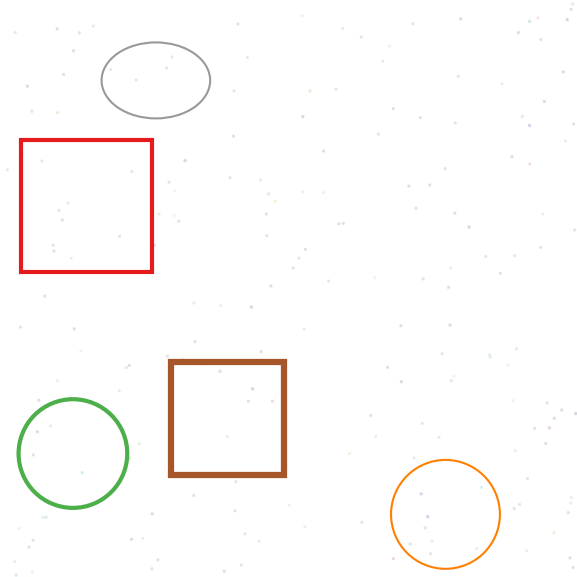[{"shape": "square", "thickness": 2, "radius": 0.57, "center": [0.15, 0.643]}, {"shape": "circle", "thickness": 2, "radius": 0.47, "center": [0.126, 0.214]}, {"shape": "circle", "thickness": 1, "radius": 0.47, "center": [0.771, 0.108]}, {"shape": "square", "thickness": 3, "radius": 0.49, "center": [0.394, 0.275]}, {"shape": "oval", "thickness": 1, "radius": 0.47, "center": [0.27, 0.86]}]